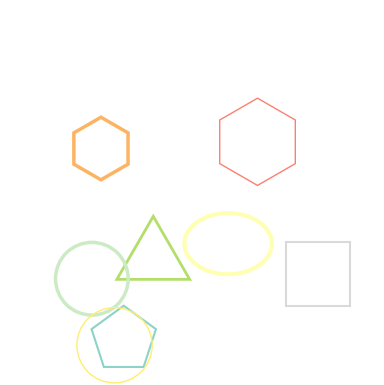[{"shape": "pentagon", "thickness": 1.5, "radius": 0.44, "center": [0.321, 0.118]}, {"shape": "oval", "thickness": 3, "radius": 0.57, "center": [0.593, 0.367]}, {"shape": "hexagon", "thickness": 1, "radius": 0.57, "center": [0.669, 0.632]}, {"shape": "hexagon", "thickness": 2.5, "radius": 0.41, "center": [0.262, 0.614]}, {"shape": "triangle", "thickness": 2, "radius": 0.55, "center": [0.398, 0.329]}, {"shape": "square", "thickness": 1.5, "radius": 0.41, "center": [0.826, 0.289]}, {"shape": "circle", "thickness": 2.5, "radius": 0.47, "center": [0.239, 0.276]}, {"shape": "circle", "thickness": 1, "radius": 0.49, "center": [0.297, 0.103]}]